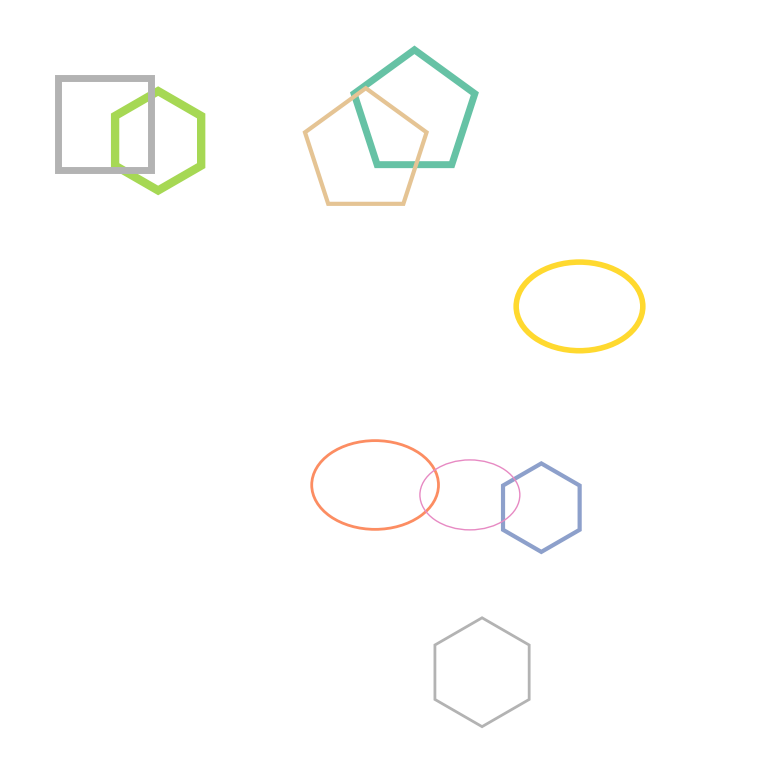[{"shape": "pentagon", "thickness": 2.5, "radius": 0.41, "center": [0.538, 0.853]}, {"shape": "oval", "thickness": 1, "radius": 0.41, "center": [0.487, 0.37]}, {"shape": "hexagon", "thickness": 1.5, "radius": 0.29, "center": [0.703, 0.341]}, {"shape": "oval", "thickness": 0.5, "radius": 0.32, "center": [0.61, 0.357]}, {"shape": "hexagon", "thickness": 3, "radius": 0.32, "center": [0.205, 0.817]}, {"shape": "oval", "thickness": 2, "radius": 0.41, "center": [0.753, 0.602]}, {"shape": "pentagon", "thickness": 1.5, "radius": 0.42, "center": [0.475, 0.802]}, {"shape": "square", "thickness": 2.5, "radius": 0.3, "center": [0.136, 0.839]}, {"shape": "hexagon", "thickness": 1, "radius": 0.35, "center": [0.626, 0.127]}]